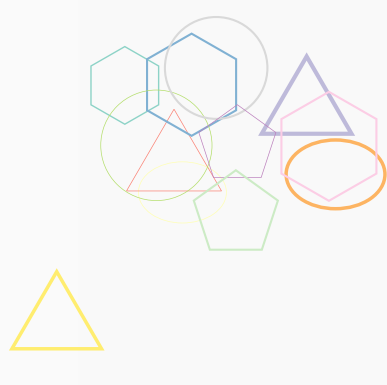[{"shape": "hexagon", "thickness": 1, "radius": 0.5, "center": [0.322, 0.778]}, {"shape": "oval", "thickness": 0.5, "radius": 0.57, "center": [0.471, 0.5]}, {"shape": "triangle", "thickness": 3, "radius": 0.67, "center": [0.791, 0.719]}, {"shape": "triangle", "thickness": 0.5, "radius": 0.71, "center": [0.449, 0.575]}, {"shape": "hexagon", "thickness": 1.5, "radius": 0.66, "center": [0.494, 0.78]}, {"shape": "oval", "thickness": 2.5, "radius": 0.64, "center": [0.866, 0.547]}, {"shape": "circle", "thickness": 0.5, "radius": 0.72, "center": [0.404, 0.623]}, {"shape": "hexagon", "thickness": 1.5, "radius": 0.71, "center": [0.849, 0.62]}, {"shape": "circle", "thickness": 1.5, "radius": 0.66, "center": [0.558, 0.824]}, {"shape": "pentagon", "thickness": 0.5, "radius": 0.52, "center": [0.613, 0.623]}, {"shape": "pentagon", "thickness": 1.5, "radius": 0.57, "center": [0.609, 0.444]}, {"shape": "triangle", "thickness": 2.5, "radius": 0.67, "center": [0.146, 0.161]}]